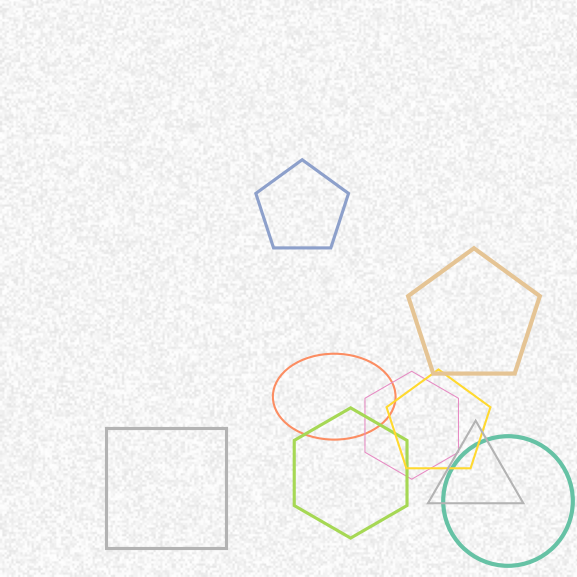[{"shape": "circle", "thickness": 2, "radius": 0.56, "center": [0.88, 0.132]}, {"shape": "oval", "thickness": 1, "radius": 0.53, "center": [0.579, 0.312]}, {"shape": "pentagon", "thickness": 1.5, "radius": 0.42, "center": [0.523, 0.638]}, {"shape": "hexagon", "thickness": 0.5, "radius": 0.47, "center": [0.713, 0.263]}, {"shape": "hexagon", "thickness": 1.5, "radius": 0.56, "center": [0.607, 0.18]}, {"shape": "pentagon", "thickness": 1, "radius": 0.47, "center": [0.759, 0.265]}, {"shape": "pentagon", "thickness": 2, "radius": 0.6, "center": [0.821, 0.449]}, {"shape": "square", "thickness": 1.5, "radius": 0.52, "center": [0.288, 0.154]}, {"shape": "triangle", "thickness": 1, "radius": 0.48, "center": [0.824, 0.175]}]